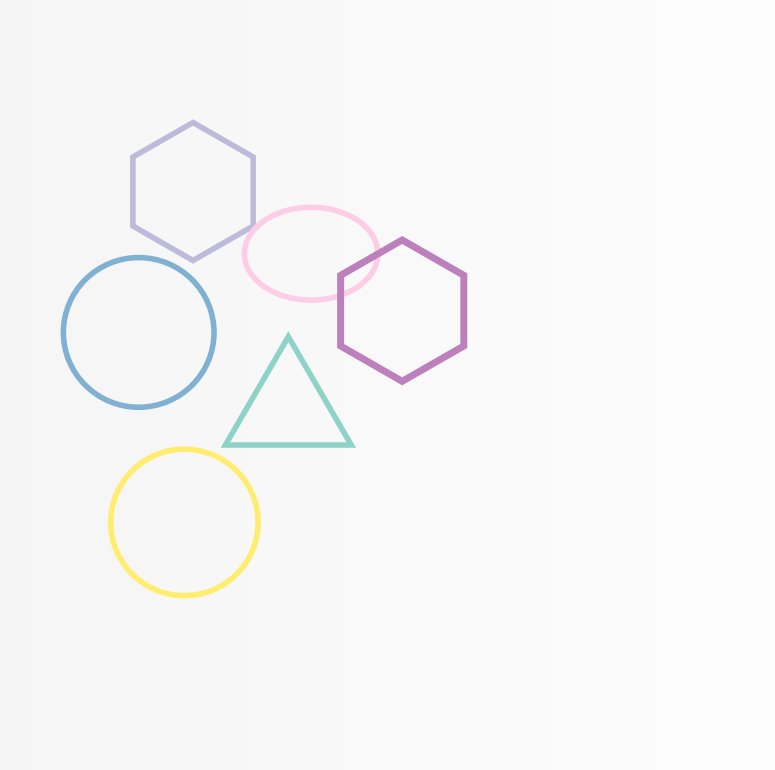[{"shape": "triangle", "thickness": 2, "radius": 0.47, "center": [0.372, 0.469]}, {"shape": "hexagon", "thickness": 2, "radius": 0.45, "center": [0.249, 0.751]}, {"shape": "circle", "thickness": 2, "radius": 0.49, "center": [0.179, 0.568]}, {"shape": "oval", "thickness": 2, "radius": 0.43, "center": [0.401, 0.671]}, {"shape": "hexagon", "thickness": 2.5, "radius": 0.46, "center": [0.519, 0.597]}, {"shape": "circle", "thickness": 2, "radius": 0.48, "center": [0.238, 0.322]}]